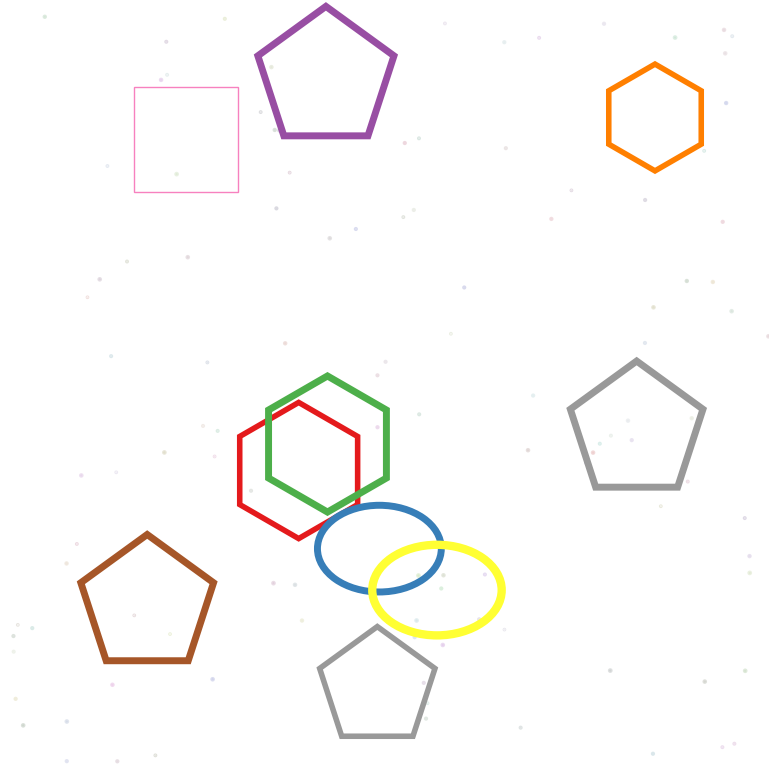[{"shape": "hexagon", "thickness": 2, "radius": 0.44, "center": [0.388, 0.389]}, {"shape": "oval", "thickness": 2.5, "radius": 0.4, "center": [0.493, 0.287]}, {"shape": "hexagon", "thickness": 2.5, "radius": 0.44, "center": [0.425, 0.423]}, {"shape": "pentagon", "thickness": 2.5, "radius": 0.46, "center": [0.423, 0.899]}, {"shape": "hexagon", "thickness": 2, "radius": 0.35, "center": [0.851, 0.847]}, {"shape": "oval", "thickness": 3, "radius": 0.42, "center": [0.567, 0.234]}, {"shape": "pentagon", "thickness": 2.5, "radius": 0.45, "center": [0.191, 0.215]}, {"shape": "square", "thickness": 0.5, "radius": 0.34, "center": [0.241, 0.819]}, {"shape": "pentagon", "thickness": 2, "radius": 0.39, "center": [0.49, 0.108]}, {"shape": "pentagon", "thickness": 2.5, "radius": 0.45, "center": [0.827, 0.441]}]